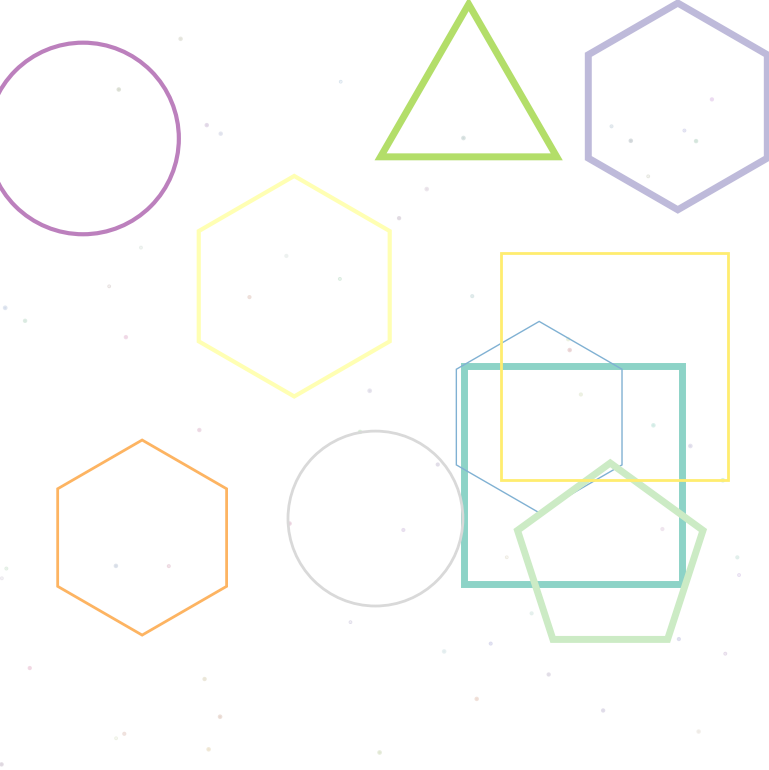[{"shape": "square", "thickness": 2.5, "radius": 0.71, "center": [0.744, 0.383]}, {"shape": "hexagon", "thickness": 1.5, "radius": 0.72, "center": [0.382, 0.628]}, {"shape": "hexagon", "thickness": 2.5, "radius": 0.67, "center": [0.88, 0.862]}, {"shape": "hexagon", "thickness": 0.5, "radius": 0.62, "center": [0.7, 0.458]}, {"shape": "hexagon", "thickness": 1, "radius": 0.63, "center": [0.185, 0.302]}, {"shape": "triangle", "thickness": 2.5, "radius": 0.66, "center": [0.609, 0.862]}, {"shape": "circle", "thickness": 1, "radius": 0.57, "center": [0.488, 0.327]}, {"shape": "circle", "thickness": 1.5, "radius": 0.62, "center": [0.108, 0.82]}, {"shape": "pentagon", "thickness": 2.5, "radius": 0.63, "center": [0.793, 0.272]}, {"shape": "square", "thickness": 1, "radius": 0.74, "center": [0.798, 0.523]}]